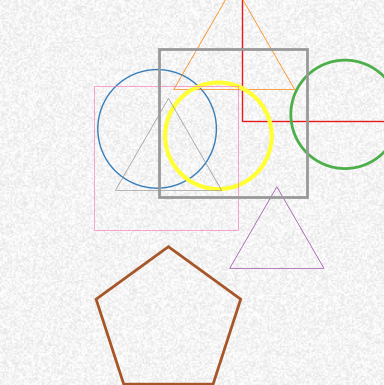[{"shape": "square", "thickness": 1, "radius": 0.97, "center": [0.823, 0.879]}, {"shape": "circle", "thickness": 1, "radius": 0.77, "center": [0.408, 0.665]}, {"shape": "circle", "thickness": 2, "radius": 0.7, "center": [0.896, 0.703]}, {"shape": "triangle", "thickness": 0.5, "radius": 0.71, "center": [0.719, 0.374]}, {"shape": "triangle", "thickness": 0.5, "radius": 0.91, "center": [0.608, 0.858]}, {"shape": "circle", "thickness": 3, "radius": 0.69, "center": [0.567, 0.647]}, {"shape": "pentagon", "thickness": 2, "radius": 0.99, "center": [0.437, 0.162]}, {"shape": "square", "thickness": 0.5, "radius": 0.93, "center": [0.432, 0.59]}, {"shape": "square", "thickness": 2, "radius": 0.96, "center": [0.605, 0.681]}, {"shape": "triangle", "thickness": 0.5, "radius": 0.8, "center": [0.438, 0.585]}]